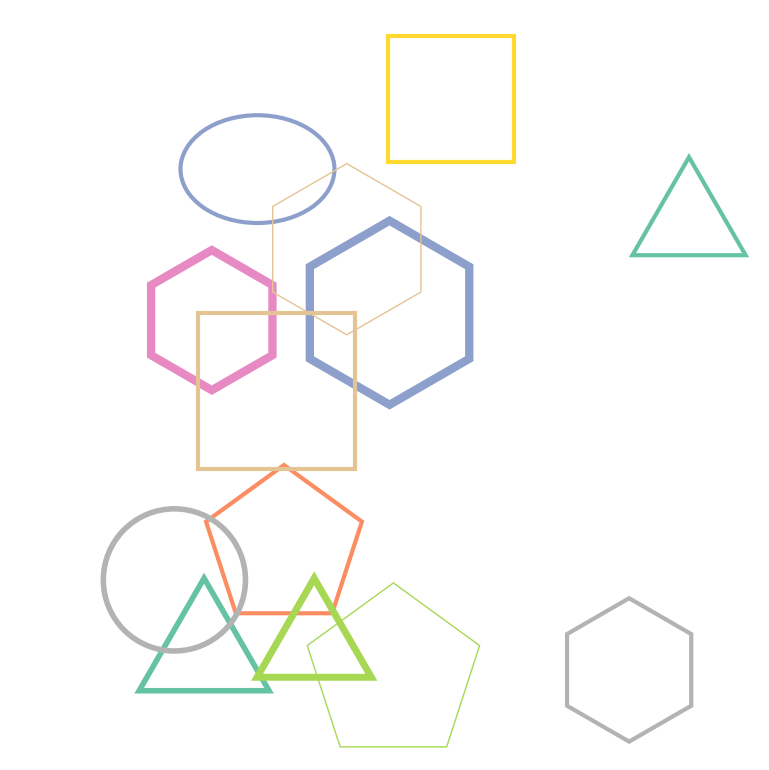[{"shape": "triangle", "thickness": 1.5, "radius": 0.42, "center": [0.895, 0.711]}, {"shape": "triangle", "thickness": 2, "radius": 0.49, "center": [0.265, 0.152]}, {"shape": "pentagon", "thickness": 1.5, "radius": 0.53, "center": [0.369, 0.29]}, {"shape": "oval", "thickness": 1.5, "radius": 0.5, "center": [0.334, 0.78]}, {"shape": "hexagon", "thickness": 3, "radius": 0.6, "center": [0.506, 0.594]}, {"shape": "hexagon", "thickness": 3, "radius": 0.45, "center": [0.275, 0.584]}, {"shape": "triangle", "thickness": 2.5, "radius": 0.43, "center": [0.408, 0.163]}, {"shape": "pentagon", "thickness": 0.5, "radius": 0.59, "center": [0.511, 0.125]}, {"shape": "square", "thickness": 1.5, "radius": 0.41, "center": [0.586, 0.871]}, {"shape": "hexagon", "thickness": 0.5, "radius": 0.56, "center": [0.45, 0.676]}, {"shape": "square", "thickness": 1.5, "radius": 0.51, "center": [0.36, 0.492]}, {"shape": "circle", "thickness": 2, "radius": 0.46, "center": [0.226, 0.247]}, {"shape": "hexagon", "thickness": 1.5, "radius": 0.47, "center": [0.817, 0.13]}]